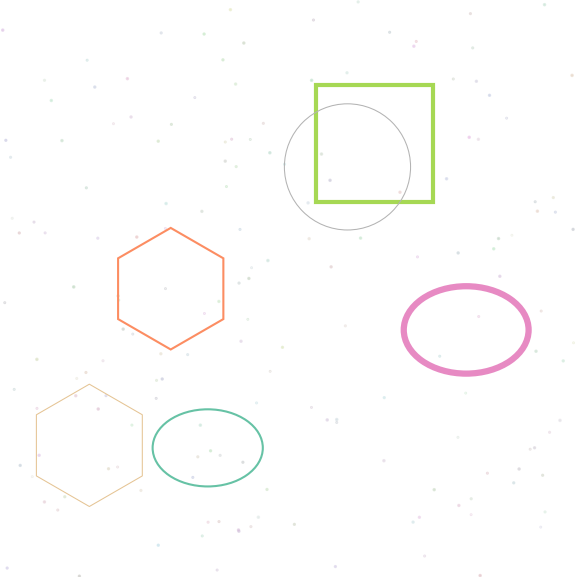[{"shape": "oval", "thickness": 1, "radius": 0.48, "center": [0.36, 0.224]}, {"shape": "hexagon", "thickness": 1, "radius": 0.53, "center": [0.296, 0.499]}, {"shape": "oval", "thickness": 3, "radius": 0.54, "center": [0.807, 0.428]}, {"shape": "square", "thickness": 2, "radius": 0.51, "center": [0.648, 0.75]}, {"shape": "hexagon", "thickness": 0.5, "radius": 0.53, "center": [0.155, 0.228]}, {"shape": "circle", "thickness": 0.5, "radius": 0.55, "center": [0.602, 0.71]}]